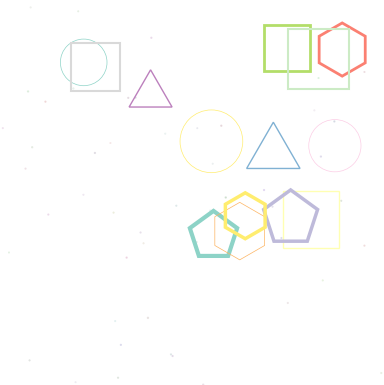[{"shape": "circle", "thickness": 0.5, "radius": 0.3, "center": [0.217, 0.838]}, {"shape": "pentagon", "thickness": 3, "radius": 0.32, "center": [0.555, 0.388]}, {"shape": "square", "thickness": 1, "radius": 0.37, "center": [0.808, 0.43]}, {"shape": "pentagon", "thickness": 2.5, "radius": 0.37, "center": [0.755, 0.433]}, {"shape": "hexagon", "thickness": 2, "radius": 0.35, "center": [0.889, 0.871]}, {"shape": "triangle", "thickness": 1, "radius": 0.4, "center": [0.71, 0.602]}, {"shape": "hexagon", "thickness": 0.5, "radius": 0.37, "center": [0.623, 0.4]}, {"shape": "square", "thickness": 2, "radius": 0.3, "center": [0.746, 0.876]}, {"shape": "circle", "thickness": 0.5, "radius": 0.34, "center": [0.87, 0.622]}, {"shape": "square", "thickness": 1.5, "radius": 0.32, "center": [0.249, 0.826]}, {"shape": "triangle", "thickness": 1, "radius": 0.32, "center": [0.391, 0.754]}, {"shape": "square", "thickness": 1.5, "radius": 0.39, "center": [0.826, 0.847]}, {"shape": "hexagon", "thickness": 2.5, "radius": 0.3, "center": [0.637, 0.44]}, {"shape": "circle", "thickness": 0.5, "radius": 0.41, "center": [0.549, 0.633]}]